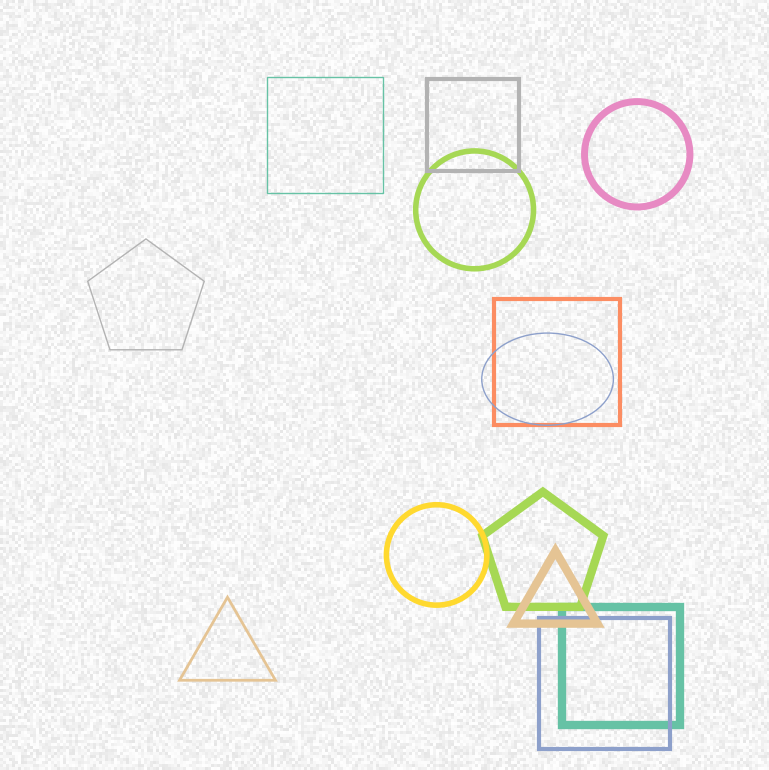[{"shape": "square", "thickness": 0.5, "radius": 0.38, "center": [0.422, 0.825]}, {"shape": "square", "thickness": 3, "radius": 0.38, "center": [0.807, 0.135]}, {"shape": "square", "thickness": 1.5, "radius": 0.41, "center": [0.724, 0.53]}, {"shape": "square", "thickness": 1.5, "radius": 0.42, "center": [0.785, 0.113]}, {"shape": "oval", "thickness": 0.5, "radius": 0.43, "center": [0.711, 0.508]}, {"shape": "circle", "thickness": 2.5, "radius": 0.34, "center": [0.828, 0.8]}, {"shape": "pentagon", "thickness": 3, "radius": 0.41, "center": [0.705, 0.279]}, {"shape": "circle", "thickness": 2, "radius": 0.38, "center": [0.616, 0.727]}, {"shape": "circle", "thickness": 2, "radius": 0.33, "center": [0.567, 0.279]}, {"shape": "triangle", "thickness": 1, "radius": 0.36, "center": [0.295, 0.152]}, {"shape": "triangle", "thickness": 3, "radius": 0.32, "center": [0.721, 0.222]}, {"shape": "pentagon", "thickness": 0.5, "radius": 0.4, "center": [0.19, 0.61]}, {"shape": "square", "thickness": 1.5, "radius": 0.3, "center": [0.615, 0.837]}]